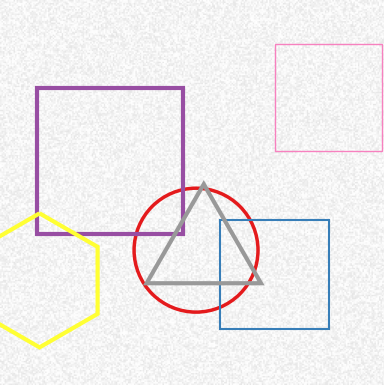[{"shape": "circle", "thickness": 2.5, "radius": 0.8, "center": [0.509, 0.35]}, {"shape": "square", "thickness": 1.5, "radius": 0.71, "center": [0.712, 0.287]}, {"shape": "square", "thickness": 3, "radius": 0.95, "center": [0.285, 0.582]}, {"shape": "hexagon", "thickness": 3, "radius": 0.87, "center": [0.103, 0.272]}, {"shape": "square", "thickness": 1, "radius": 0.69, "center": [0.853, 0.746]}, {"shape": "triangle", "thickness": 3, "radius": 0.86, "center": [0.529, 0.35]}]